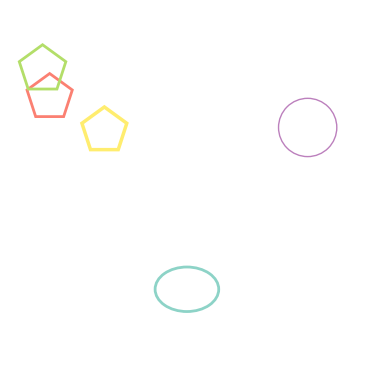[{"shape": "oval", "thickness": 2, "radius": 0.41, "center": [0.486, 0.249]}, {"shape": "pentagon", "thickness": 2, "radius": 0.31, "center": [0.129, 0.747]}, {"shape": "pentagon", "thickness": 2, "radius": 0.32, "center": [0.111, 0.82]}, {"shape": "circle", "thickness": 1, "radius": 0.38, "center": [0.799, 0.669]}, {"shape": "pentagon", "thickness": 2.5, "radius": 0.31, "center": [0.271, 0.661]}]